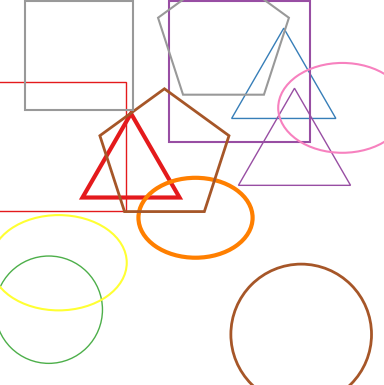[{"shape": "triangle", "thickness": 3, "radius": 0.73, "center": [0.34, 0.56]}, {"shape": "square", "thickness": 1, "radius": 0.84, "center": [0.16, 0.62]}, {"shape": "triangle", "thickness": 1, "radius": 0.78, "center": [0.737, 0.77]}, {"shape": "circle", "thickness": 1, "radius": 0.7, "center": [0.127, 0.196]}, {"shape": "triangle", "thickness": 1, "radius": 0.84, "center": [0.765, 0.603]}, {"shape": "square", "thickness": 1.5, "radius": 0.92, "center": [0.623, 0.815]}, {"shape": "oval", "thickness": 3, "radius": 0.74, "center": [0.508, 0.434]}, {"shape": "oval", "thickness": 1.5, "radius": 0.88, "center": [0.152, 0.318]}, {"shape": "circle", "thickness": 2, "radius": 0.91, "center": [0.782, 0.131]}, {"shape": "pentagon", "thickness": 2, "radius": 0.88, "center": [0.427, 0.593]}, {"shape": "oval", "thickness": 1.5, "radius": 0.83, "center": [0.889, 0.72]}, {"shape": "square", "thickness": 1.5, "radius": 0.71, "center": [0.205, 0.857]}, {"shape": "pentagon", "thickness": 1.5, "radius": 0.89, "center": [0.58, 0.899]}]